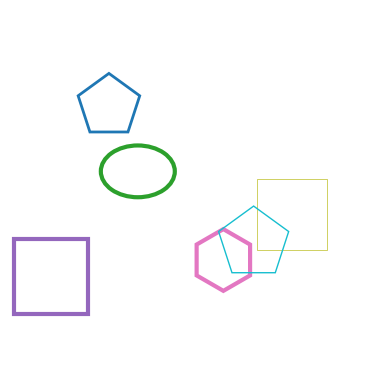[{"shape": "pentagon", "thickness": 2, "radius": 0.42, "center": [0.283, 0.725]}, {"shape": "oval", "thickness": 3, "radius": 0.48, "center": [0.358, 0.555]}, {"shape": "square", "thickness": 3, "radius": 0.48, "center": [0.132, 0.282]}, {"shape": "hexagon", "thickness": 3, "radius": 0.4, "center": [0.58, 0.325]}, {"shape": "square", "thickness": 0.5, "radius": 0.46, "center": [0.758, 0.443]}, {"shape": "pentagon", "thickness": 1, "radius": 0.48, "center": [0.659, 0.369]}]